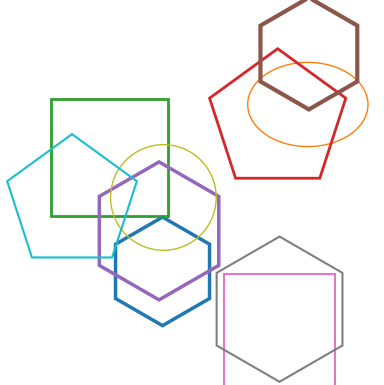[{"shape": "hexagon", "thickness": 2.5, "radius": 0.7, "center": [0.422, 0.295]}, {"shape": "oval", "thickness": 1, "radius": 0.78, "center": [0.8, 0.729]}, {"shape": "square", "thickness": 2, "radius": 0.76, "center": [0.284, 0.59]}, {"shape": "pentagon", "thickness": 2, "radius": 0.93, "center": [0.721, 0.688]}, {"shape": "hexagon", "thickness": 2.5, "radius": 0.9, "center": [0.413, 0.4]}, {"shape": "hexagon", "thickness": 3, "radius": 0.73, "center": [0.802, 0.861]}, {"shape": "square", "thickness": 1.5, "radius": 0.72, "center": [0.727, 0.143]}, {"shape": "hexagon", "thickness": 1.5, "radius": 0.94, "center": [0.726, 0.197]}, {"shape": "circle", "thickness": 1, "radius": 0.69, "center": [0.424, 0.487]}, {"shape": "pentagon", "thickness": 1.5, "radius": 0.89, "center": [0.187, 0.475]}]